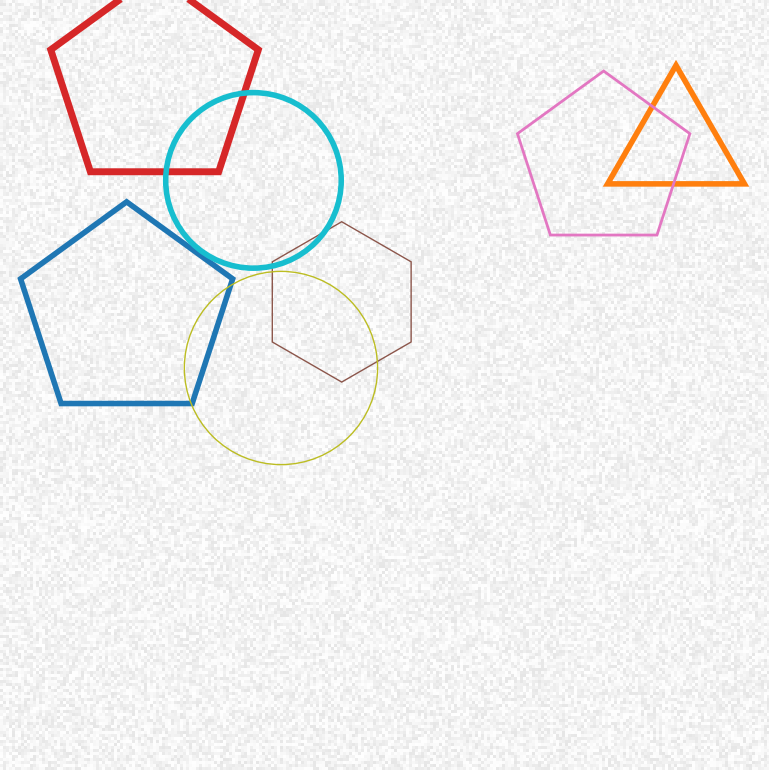[{"shape": "pentagon", "thickness": 2, "radius": 0.72, "center": [0.164, 0.593]}, {"shape": "triangle", "thickness": 2, "radius": 0.51, "center": [0.878, 0.813]}, {"shape": "pentagon", "thickness": 2.5, "radius": 0.71, "center": [0.201, 0.892]}, {"shape": "hexagon", "thickness": 0.5, "radius": 0.52, "center": [0.444, 0.608]}, {"shape": "pentagon", "thickness": 1, "radius": 0.59, "center": [0.784, 0.79]}, {"shape": "circle", "thickness": 0.5, "radius": 0.63, "center": [0.365, 0.522]}, {"shape": "circle", "thickness": 2, "radius": 0.57, "center": [0.329, 0.766]}]